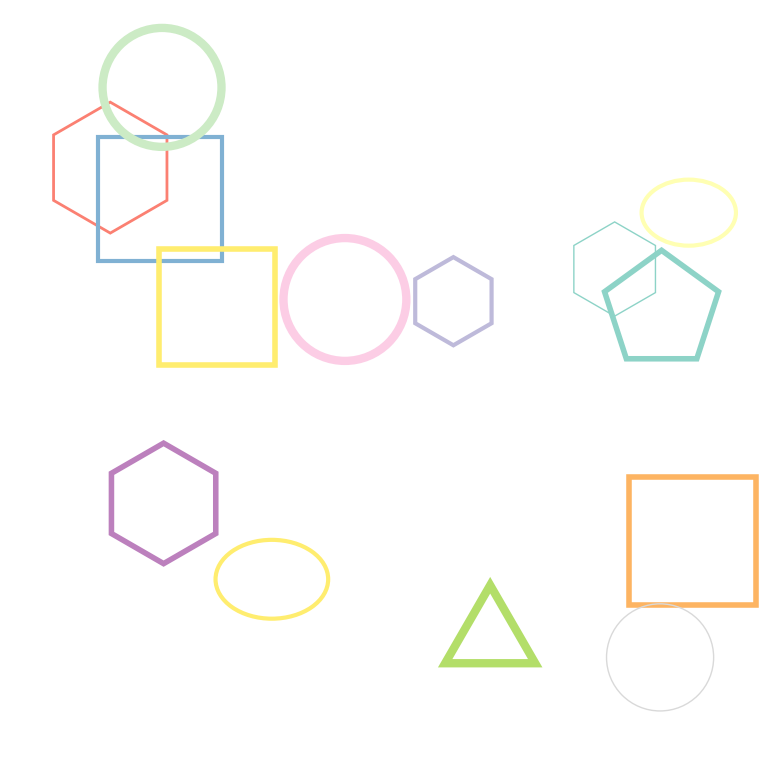[{"shape": "pentagon", "thickness": 2, "radius": 0.39, "center": [0.859, 0.597]}, {"shape": "hexagon", "thickness": 0.5, "radius": 0.31, "center": [0.798, 0.651]}, {"shape": "oval", "thickness": 1.5, "radius": 0.31, "center": [0.895, 0.724]}, {"shape": "hexagon", "thickness": 1.5, "radius": 0.29, "center": [0.589, 0.609]}, {"shape": "hexagon", "thickness": 1, "radius": 0.43, "center": [0.143, 0.782]}, {"shape": "square", "thickness": 1.5, "radius": 0.4, "center": [0.208, 0.741]}, {"shape": "square", "thickness": 2, "radius": 0.41, "center": [0.899, 0.298]}, {"shape": "triangle", "thickness": 3, "radius": 0.34, "center": [0.637, 0.172]}, {"shape": "circle", "thickness": 3, "radius": 0.4, "center": [0.448, 0.611]}, {"shape": "circle", "thickness": 0.5, "radius": 0.35, "center": [0.857, 0.146]}, {"shape": "hexagon", "thickness": 2, "radius": 0.39, "center": [0.212, 0.346]}, {"shape": "circle", "thickness": 3, "radius": 0.39, "center": [0.21, 0.887]}, {"shape": "oval", "thickness": 1.5, "radius": 0.37, "center": [0.353, 0.248]}, {"shape": "square", "thickness": 2, "radius": 0.38, "center": [0.281, 0.601]}]